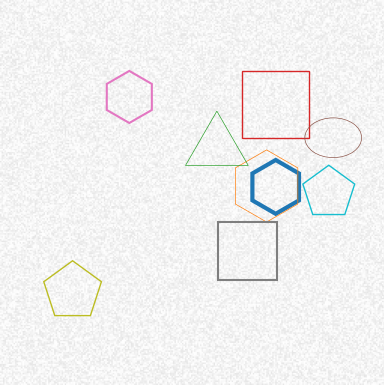[{"shape": "hexagon", "thickness": 3, "radius": 0.35, "center": [0.716, 0.515]}, {"shape": "hexagon", "thickness": 0.5, "radius": 0.47, "center": [0.692, 0.517]}, {"shape": "triangle", "thickness": 0.5, "radius": 0.47, "center": [0.563, 0.617]}, {"shape": "square", "thickness": 1, "radius": 0.43, "center": [0.715, 0.729]}, {"shape": "oval", "thickness": 0.5, "radius": 0.37, "center": [0.866, 0.642]}, {"shape": "hexagon", "thickness": 1.5, "radius": 0.34, "center": [0.336, 0.748]}, {"shape": "square", "thickness": 1.5, "radius": 0.38, "center": [0.642, 0.348]}, {"shape": "pentagon", "thickness": 1, "radius": 0.39, "center": [0.189, 0.244]}, {"shape": "pentagon", "thickness": 1, "radius": 0.35, "center": [0.854, 0.5]}]